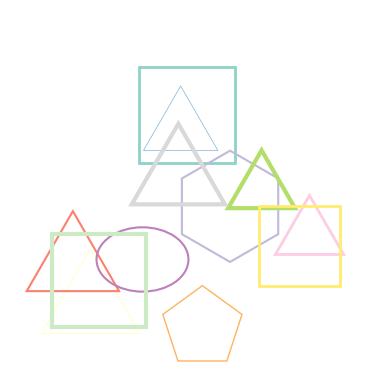[{"shape": "square", "thickness": 2, "radius": 0.62, "center": [0.485, 0.702]}, {"shape": "triangle", "thickness": 0.5, "radius": 0.74, "center": [0.235, 0.208]}, {"shape": "hexagon", "thickness": 1.5, "radius": 0.72, "center": [0.598, 0.464]}, {"shape": "triangle", "thickness": 1.5, "radius": 0.69, "center": [0.189, 0.313]}, {"shape": "triangle", "thickness": 0.5, "radius": 0.56, "center": [0.469, 0.665]}, {"shape": "pentagon", "thickness": 1, "radius": 0.54, "center": [0.526, 0.15]}, {"shape": "triangle", "thickness": 3, "radius": 0.5, "center": [0.679, 0.509]}, {"shape": "triangle", "thickness": 2, "radius": 0.51, "center": [0.804, 0.39]}, {"shape": "triangle", "thickness": 3, "radius": 0.7, "center": [0.463, 0.539]}, {"shape": "oval", "thickness": 1.5, "radius": 0.6, "center": [0.37, 0.326]}, {"shape": "square", "thickness": 3, "radius": 0.61, "center": [0.257, 0.272]}, {"shape": "square", "thickness": 2, "radius": 0.52, "center": [0.778, 0.36]}]